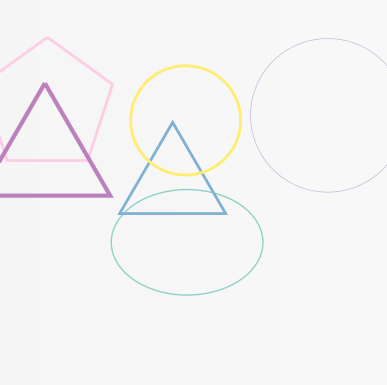[{"shape": "oval", "thickness": 1, "radius": 0.98, "center": [0.483, 0.371]}, {"shape": "circle", "thickness": 0.5, "radius": 1.0, "center": [0.846, 0.7]}, {"shape": "triangle", "thickness": 2, "radius": 0.79, "center": [0.446, 0.524]}, {"shape": "pentagon", "thickness": 2, "radius": 0.88, "center": [0.122, 0.726]}, {"shape": "triangle", "thickness": 3, "radius": 0.97, "center": [0.116, 0.589]}, {"shape": "circle", "thickness": 2, "radius": 0.71, "center": [0.479, 0.687]}]